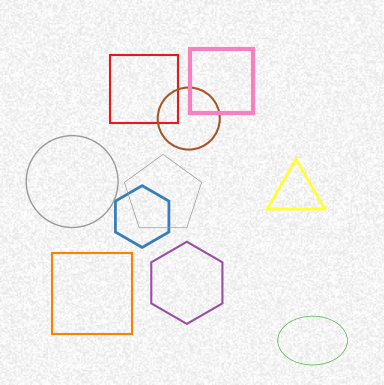[{"shape": "square", "thickness": 1.5, "radius": 0.44, "center": [0.374, 0.769]}, {"shape": "hexagon", "thickness": 2, "radius": 0.4, "center": [0.369, 0.438]}, {"shape": "oval", "thickness": 0.5, "radius": 0.45, "center": [0.812, 0.115]}, {"shape": "hexagon", "thickness": 1.5, "radius": 0.53, "center": [0.485, 0.265]}, {"shape": "square", "thickness": 1.5, "radius": 0.52, "center": [0.239, 0.237]}, {"shape": "triangle", "thickness": 2, "radius": 0.43, "center": [0.769, 0.5]}, {"shape": "circle", "thickness": 1.5, "radius": 0.4, "center": [0.49, 0.692]}, {"shape": "square", "thickness": 3, "radius": 0.41, "center": [0.575, 0.789]}, {"shape": "pentagon", "thickness": 0.5, "radius": 0.53, "center": [0.423, 0.494]}, {"shape": "circle", "thickness": 1, "radius": 0.6, "center": [0.187, 0.528]}]